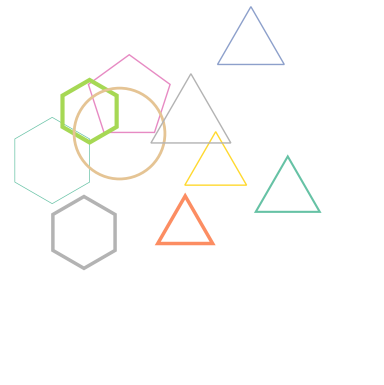[{"shape": "triangle", "thickness": 1.5, "radius": 0.48, "center": [0.747, 0.498]}, {"shape": "hexagon", "thickness": 0.5, "radius": 0.56, "center": [0.136, 0.583]}, {"shape": "triangle", "thickness": 2.5, "radius": 0.41, "center": [0.481, 0.409]}, {"shape": "triangle", "thickness": 1, "radius": 0.5, "center": [0.652, 0.883]}, {"shape": "pentagon", "thickness": 1, "radius": 0.56, "center": [0.336, 0.746]}, {"shape": "hexagon", "thickness": 3, "radius": 0.41, "center": [0.233, 0.711]}, {"shape": "triangle", "thickness": 1, "radius": 0.46, "center": [0.56, 0.565]}, {"shape": "circle", "thickness": 2, "radius": 0.59, "center": [0.31, 0.653]}, {"shape": "triangle", "thickness": 1, "radius": 0.6, "center": [0.496, 0.689]}, {"shape": "hexagon", "thickness": 2.5, "radius": 0.47, "center": [0.218, 0.396]}]